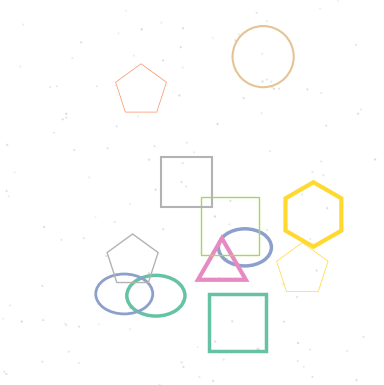[{"shape": "square", "thickness": 2.5, "radius": 0.37, "center": [0.617, 0.162]}, {"shape": "oval", "thickness": 2.5, "radius": 0.38, "center": [0.405, 0.232]}, {"shape": "pentagon", "thickness": 0.5, "radius": 0.35, "center": [0.366, 0.765]}, {"shape": "oval", "thickness": 2, "radius": 0.37, "center": [0.323, 0.236]}, {"shape": "oval", "thickness": 2.5, "radius": 0.34, "center": [0.636, 0.358]}, {"shape": "triangle", "thickness": 3, "radius": 0.36, "center": [0.576, 0.309]}, {"shape": "square", "thickness": 1, "radius": 0.38, "center": [0.597, 0.414]}, {"shape": "hexagon", "thickness": 3, "radius": 0.42, "center": [0.814, 0.443]}, {"shape": "pentagon", "thickness": 0.5, "radius": 0.35, "center": [0.785, 0.3]}, {"shape": "circle", "thickness": 1.5, "radius": 0.4, "center": [0.684, 0.853]}, {"shape": "pentagon", "thickness": 1, "radius": 0.35, "center": [0.344, 0.323]}, {"shape": "square", "thickness": 1.5, "radius": 0.33, "center": [0.485, 0.528]}]